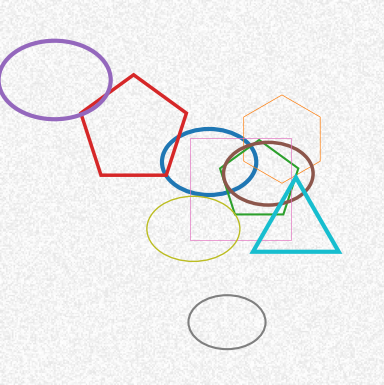[{"shape": "oval", "thickness": 3, "radius": 0.61, "center": [0.543, 0.579]}, {"shape": "hexagon", "thickness": 0.5, "radius": 0.57, "center": [0.732, 0.639]}, {"shape": "pentagon", "thickness": 1.5, "radius": 0.53, "center": [0.673, 0.53]}, {"shape": "pentagon", "thickness": 2.5, "radius": 0.72, "center": [0.347, 0.662]}, {"shape": "oval", "thickness": 3, "radius": 0.73, "center": [0.142, 0.792]}, {"shape": "oval", "thickness": 2.5, "radius": 0.58, "center": [0.697, 0.549]}, {"shape": "square", "thickness": 0.5, "radius": 0.66, "center": [0.624, 0.509]}, {"shape": "oval", "thickness": 1.5, "radius": 0.5, "center": [0.59, 0.163]}, {"shape": "oval", "thickness": 1, "radius": 0.6, "center": [0.502, 0.406]}, {"shape": "triangle", "thickness": 3, "radius": 0.64, "center": [0.768, 0.41]}]